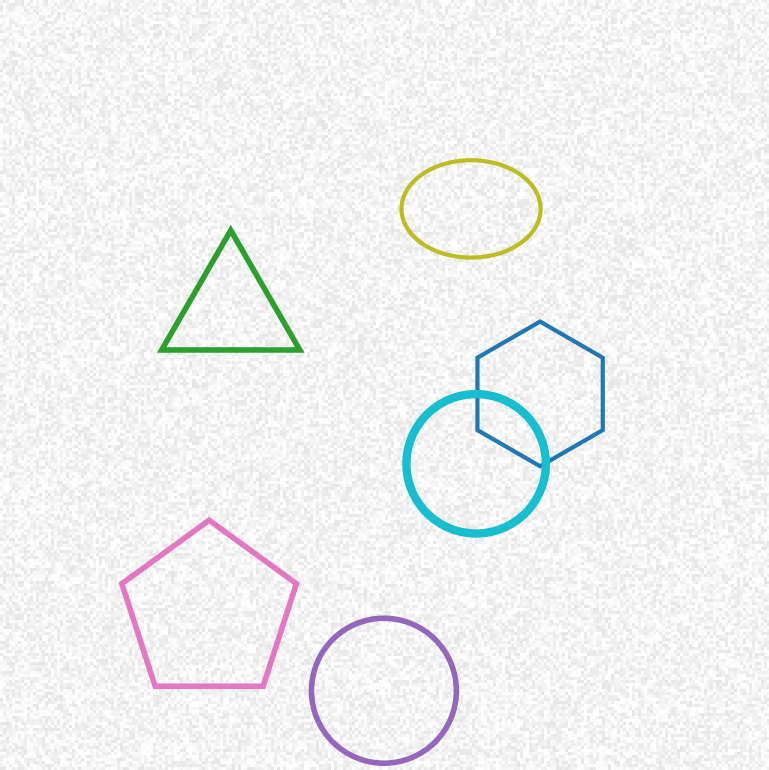[{"shape": "hexagon", "thickness": 1.5, "radius": 0.47, "center": [0.701, 0.488]}, {"shape": "triangle", "thickness": 2, "radius": 0.52, "center": [0.3, 0.597]}, {"shape": "circle", "thickness": 2, "radius": 0.47, "center": [0.499, 0.103]}, {"shape": "pentagon", "thickness": 2, "radius": 0.6, "center": [0.272, 0.205]}, {"shape": "oval", "thickness": 1.5, "radius": 0.45, "center": [0.612, 0.729]}, {"shape": "circle", "thickness": 3, "radius": 0.45, "center": [0.618, 0.398]}]